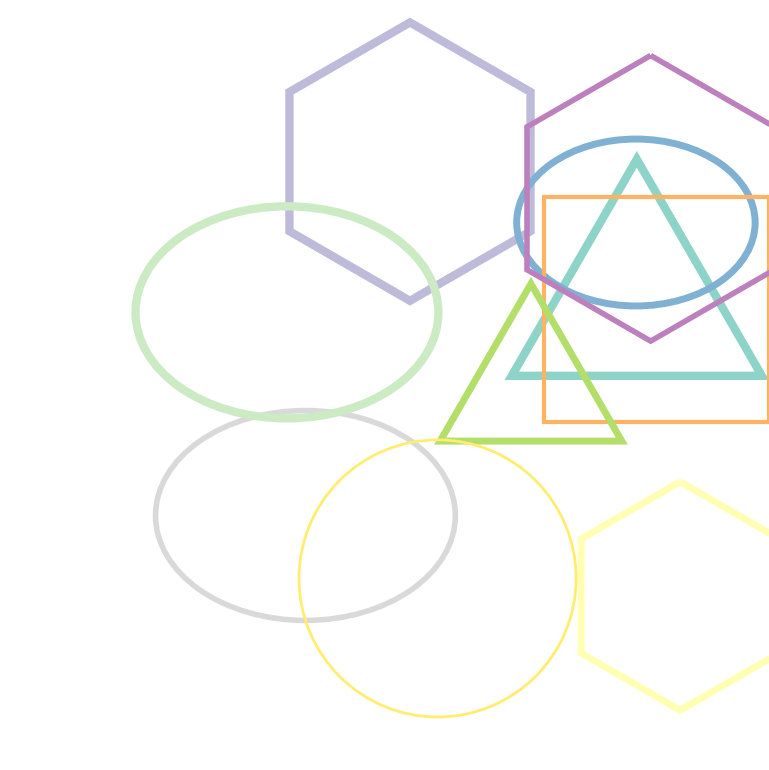[{"shape": "triangle", "thickness": 3, "radius": 0.94, "center": [0.827, 0.606]}, {"shape": "hexagon", "thickness": 2.5, "radius": 0.74, "center": [0.883, 0.226]}, {"shape": "hexagon", "thickness": 3, "radius": 0.9, "center": [0.532, 0.79]}, {"shape": "oval", "thickness": 2.5, "radius": 0.77, "center": [0.826, 0.711]}, {"shape": "square", "thickness": 1.5, "radius": 0.73, "center": [0.853, 0.598]}, {"shape": "triangle", "thickness": 2.5, "radius": 0.68, "center": [0.69, 0.495]}, {"shape": "oval", "thickness": 2, "radius": 0.97, "center": [0.397, 0.331]}, {"shape": "hexagon", "thickness": 2, "radius": 0.93, "center": [0.845, 0.742]}, {"shape": "oval", "thickness": 3, "radius": 0.98, "center": [0.373, 0.594]}, {"shape": "circle", "thickness": 1, "radius": 0.9, "center": [0.568, 0.249]}]